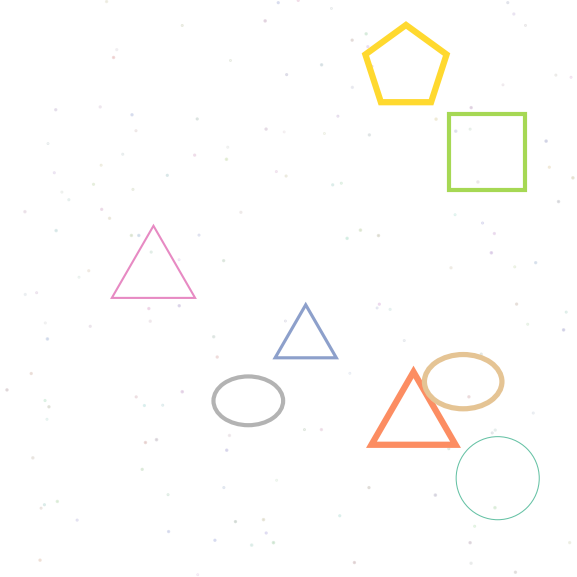[{"shape": "circle", "thickness": 0.5, "radius": 0.36, "center": [0.862, 0.171]}, {"shape": "triangle", "thickness": 3, "radius": 0.42, "center": [0.716, 0.271]}, {"shape": "triangle", "thickness": 1.5, "radius": 0.31, "center": [0.529, 0.41]}, {"shape": "triangle", "thickness": 1, "radius": 0.42, "center": [0.266, 0.525]}, {"shape": "square", "thickness": 2, "radius": 0.33, "center": [0.843, 0.736]}, {"shape": "pentagon", "thickness": 3, "radius": 0.37, "center": [0.703, 0.882]}, {"shape": "oval", "thickness": 2.5, "radius": 0.34, "center": [0.802, 0.338]}, {"shape": "oval", "thickness": 2, "radius": 0.3, "center": [0.43, 0.305]}]